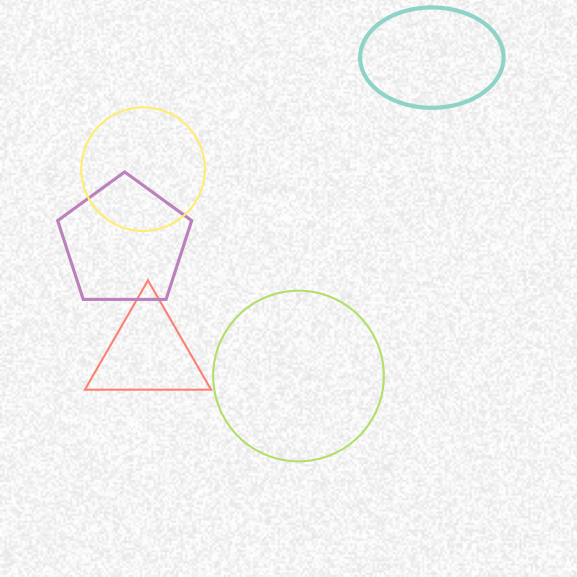[{"shape": "oval", "thickness": 2, "radius": 0.62, "center": [0.748, 0.899]}, {"shape": "triangle", "thickness": 1, "radius": 0.63, "center": [0.256, 0.387]}, {"shape": "circle", "thickness": 1, "radius": 0.74, "center": [0.517, 0.348]}, {"shape": "pentagon", "thickness": 1.5, "radius": 0.61, "center": [0.216, 0.579]}, {"shape": "circle", "thickness": 1, "radius": 0.53, "center": [0.248, 0.706]}]